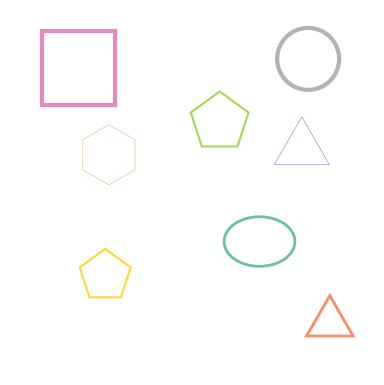[{"shape": "oval", "thickness": 2, "radius": 0.46, "center": [0.674, 0.373]}, {"shape": "triangle", "thickness": 2, "radius": 0.35, "center": [0.857, 0.162]}, {"shape": "triangle", "thickness": 0.5, "radius": 0.41, "center": [0.784, 0.614]}, {"shape": "square", "thickness": 3, "radius": 0.48, "center": [0.204, 0.823]}, {"shape": "pentagon", "thickness": 1.5, "radius": 0.39, "center": [0.571, 0.683]}, {"shape": "pentagon", "thickness": 1.5, "radius": 0.35, "center": [0.273, 0.284]}, {"shape": "hexagon", "thickness": 0.5, "radius": 0.39, "center": [0.283, 0.598]}, {"shape": "circle", "thickness": 3, "radius": 0.4, "center": [0.8, 0.847]}]